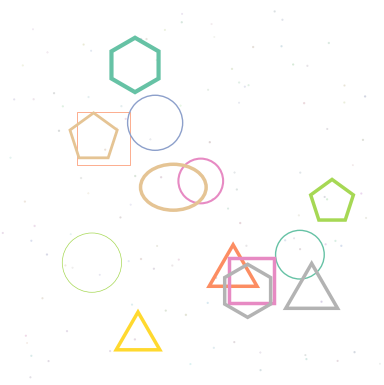[{"shape": "circle", "thickness": 1, "radius": 0.32, "center": [0.779, 0.339]}, {"shape": "hexagon", "thickness": 3, "radius": 0.35, "center": [0.351, 0.831]}, {"shape": "square", "thickness": 0.5, "radius": 0.34, "center": [0.269, 0.641]}, {"shape": "triangle", "thickness": 2.5, "radius": 0.36, "center": [0.605, 0.292]}, {"shape": "circle", "thickness": 1, "radius": 0.36, "center": [0.403, 0.681]}, {"shape": "circle", "thickness": 1.5, "radius": 0.29, "center": [0.521, 0.53]}, {"shape": "square", "thickness": 2.5, "radius": 0.29, "center": [0.653, 0.271]}, {"shape": "circle", "thickness": 0.5, "radius": 0.39, "center": [0.239, 0.318]}, {"shape": "pentagon", "thickness": 2.5, "radius": 0.29, "center": [0.862, 0.476]}, {"shape": "triangle", "thickness": 2.5, "radius": 0.33, "center": [0.358, 0.124]}, {"shape": "oval", "thickness": 2.5, "radius": 0.43, "center": [0.45, 0.514]}, {"shape": "pentagon", "thickness": 2, "radius": 0.32, "center": [0.243, 0.642]}, {"shape": "triangle", "thickness": 2.5, "radius": 0.39, "center": [0.81, 0.238]}, {"shape": "hexagon", "thickness": 2.5, "radius": 0.34, "center": [0.643, 0.245]}]